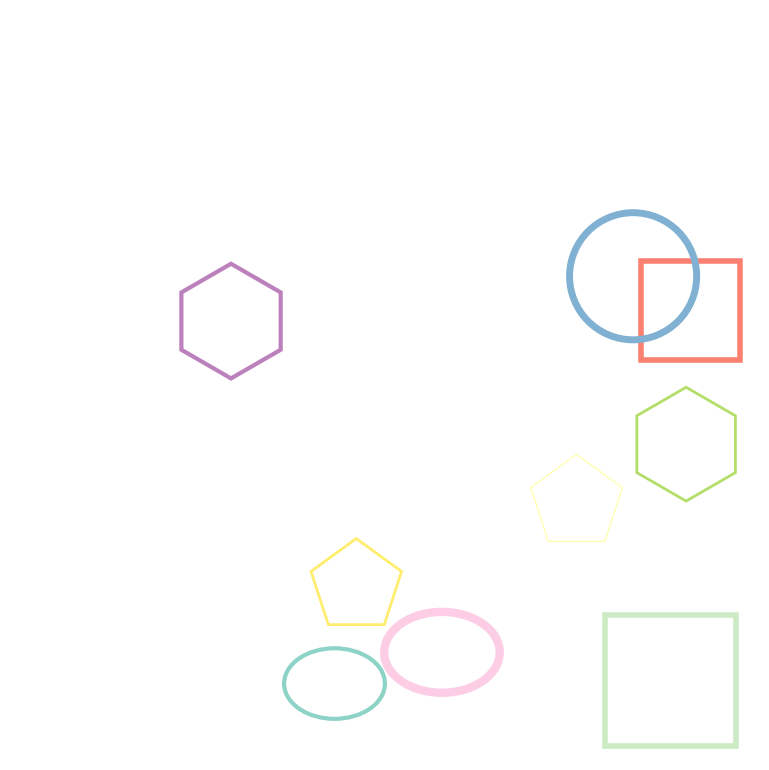[{"shape": "oval", "thickness": 1.5, "radius": 0.33, "center": [0.434, 0.112]}, {"shape": "pentagon", "thickness": 0.5, "radius": 0.31, "center": [0.749, 0.347]}, {"shape": "square", "thickness": 2, "radius": 0.32, "center": [0.897, 0.597]}, {"shape": "circle", "thickness": 2.5, "radius": 0.41, "center": [0.822, 0.641]}, {"shape": "hexagon", "thickness": 1, "radius": 0.37, "center": [0.891, 0.423]}, {"shape": "oval", "thickness": 3, "radius": 0.38, "center": [0.574, 0.153]}, {"shape": "hexagon", "thickness": 1.5, "radius": 0.37, "center": [0.3, 0.583]}, {"shape": "square", "thickness": 2, "radius": 0.43, "center": [0.87, 0.116]}, {"shape": "pentagon", "thickness": 1, "radius": 0.31, "center": [0.463, 0.239]}]